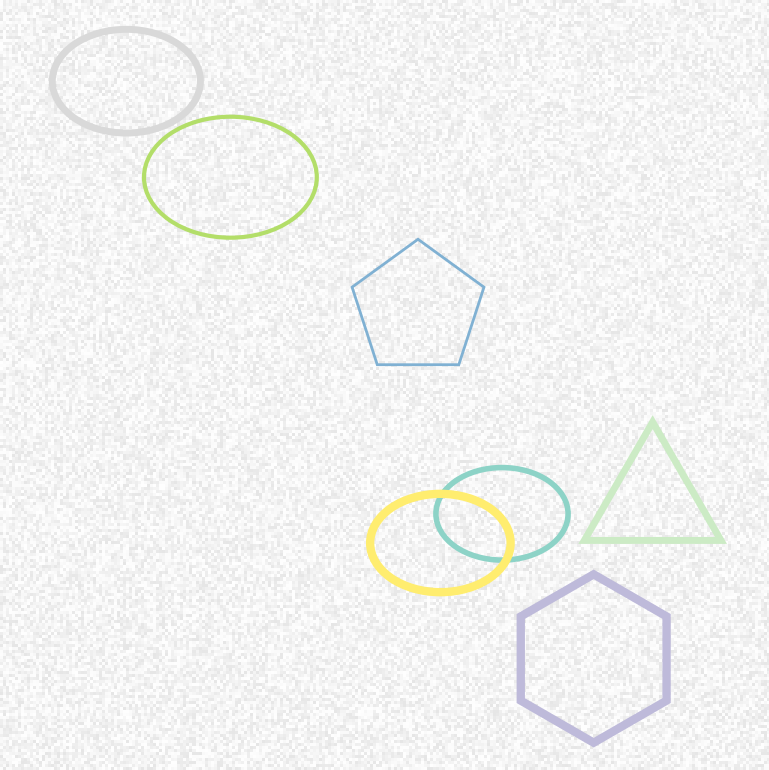[{"shape": "oval", "thickness": 2, "radius": 0.43, "center": [0.652, 0.333]}, {"shape": "hexagon", "thickness": 3, "radius": 0.55, "center": [0.771, 0.145]}, {"shape": "pentagon", "thickness": 1, "radius": 0.45, "center": [0.543, 0.599]}, {"shape": "oval", "thickness": 1.5, "radius": 0.56, "center": [0.299, 0.77]}, {"shape": "oval", "thickness": 2.5, "radius": 0.48, "center": [0.164, 0.895]}, {"shape": "triangle", "thickness": 2.5, "radius": 0.51, "center": [0.848, 0.349]}, {"shape": "oval", "thickness": 3, "radius": 0.46, "center": [0.572, 0.295]}]